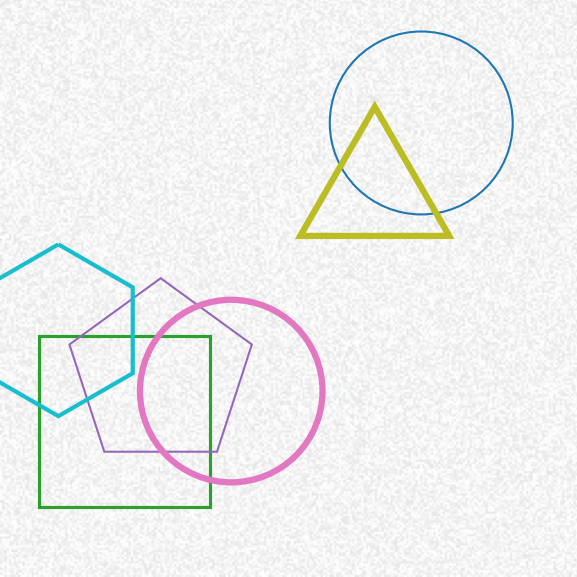[{"shape": "circle", "thickness": 1, "radius": 0.79, "center": [0.729, 0.786]}, {"shape": "square", "thickness": 1.5, "radius": 0.74, "center": [0.215, 0.27]}, {"shape": "pentagon", "thickness": 1, "radius": 0.83, "center": [0.278, 0.351]}, {"shape": "circle", "thickness": 3, "radius": 0.79, "center": [0.4, 0.322]}, {"shape": "triangle", "thickness": 3, "radius": 0.74, "center": [0.649, 0.665]}, {"shape": "hexagon", "thickness": 2, "radius": 0.74, "center": [0.101, 0.427]}]